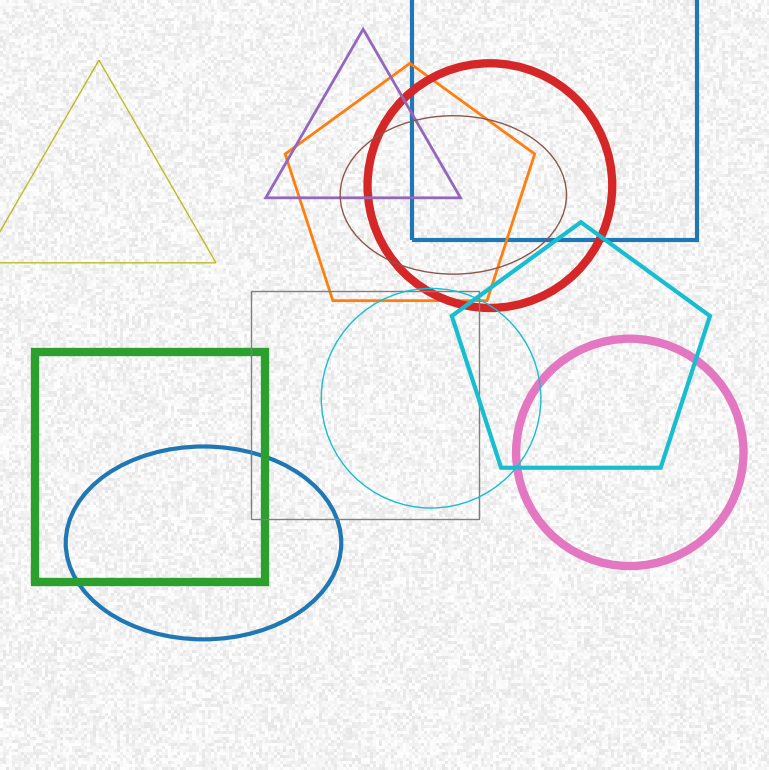[{"shape": "oval", "thickness": 1.5, "radius": 0.89, "center": [0.264, 0.295]}, {"shape": "square", "thickness": 1.5, "radius": 0.93, "center": [0.72, 0.874]}, {"shape": "pentagon", "thickness": 1, "radius": 0.85, "center": [0.532, 0.747]}, {"shape": "square", "thickness": 3, "radius": 0.75, "center": [0.194, 0.394]}, {"shape": "circle", "thickness": 3, "radius": 0.79, "center": [0.636, 0.759]}, {"shape": "triangle", "thickness": 1, "radius": 0.73, "center": [0.472, 0.816]}, {"shape": "oval", "thickness": 0.5, "radius": 0.73, "center": [0.589, 0.747]}, {"shape": "circle", "thickness": 3, "radius": 0.74, "center": [0.818, 0.413]}, {"shape": "square", "thickness": 0.5, "radius": 0.74, "center": [0.474, 0.475]}, {"shape": "triangle", "thickness": 0.5, "radius": 0.88, "center": [0.129, 0.746]}, {"shape": "pentagon", "thickness": 1.5, "radius": 0.88, "center": [0.754, 0.535]}, {"shape": "circle", "thickness": 0.5, "radius": 0.71, "center": [0.56, 0.483]}]